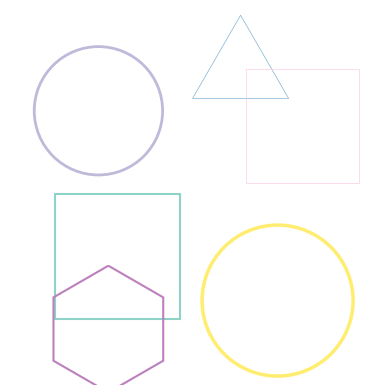[{"shape": "square", "thickness": 1.5, "radius": 0.81, "center": [0.306, 0.334]}, {"shape": "circle", "thickness": 2, "radius": 0.83, "center": [0.256, 0.712]}, {"shape": "triangle", "thickness": 0.5, "radius": 0.72, "center": [0.625, 0.816]}, {"shape": "square", "thickness": 0.5, "radius": 0.74, "center": [0.786, 0.672]}, {"shape": "hexagon", "thickness": 1.5, "radius": 0.82, "center": [0.281, 0.145]}, {"shape": "circle", "thickness": 2.5, "radius": 0.98, "center": [0.721, 0.219]}]